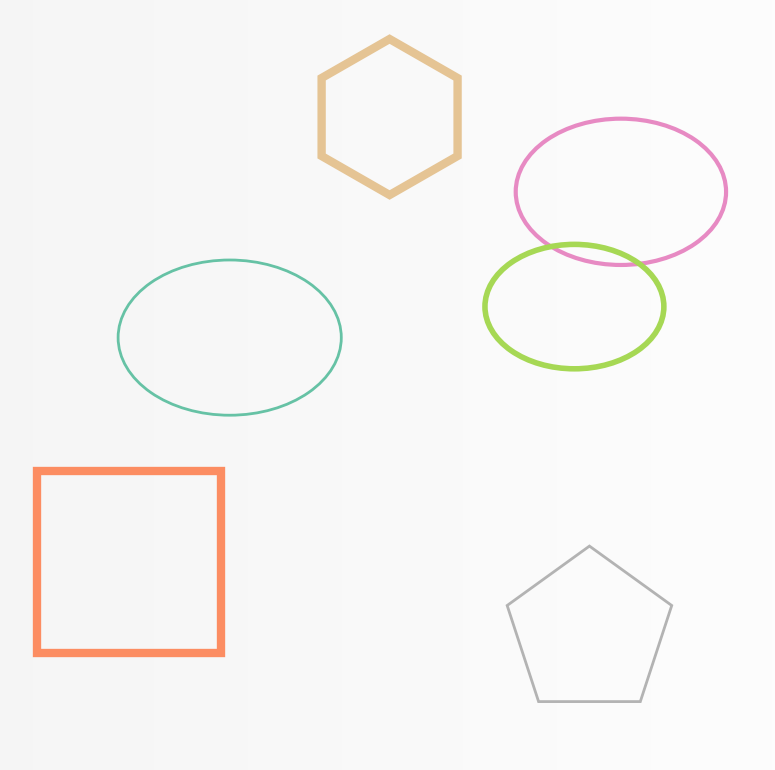[{"shape": "oval", "thickness": 1, "radius": 0.72, "center": [0.296, 0.562]}, {"shape": "square", "thickness": 3, "radius": 0.59, "center": [0.166, 0.27]}, {"shape": "oval", "thickness": 1.5, "radius": 0.68, "center": [0.801, 0.751]}, {"shape": "oval", "thickness": 2, "radius": 0.58, "center": [0.741, 0.602]}, {"shape": "hexagon", "thickness": 3, "radius": 0.51, "center": [0.503, 0.848]}, {"shape": "pentagon", "thickness": 1, "radius": 0.56, "center": [0.761, 0.179]}]